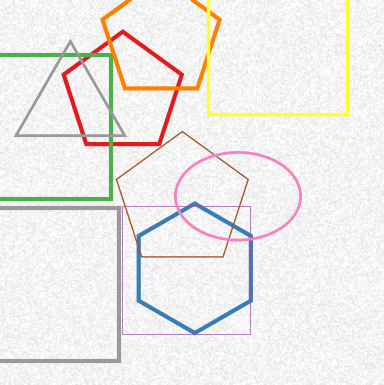[{"shape": "pentagon", "thickness": 3, "radius": 0.81, "center": [0.319, 0.756]}, {"shape": "hexagon", "thickness": 3, "radius": 0.84, "center": [0.506, 0.303]}, {"shape": "square", "thickness": 3, "radius": 0.94, "center": [0.1, 0.671]}, {"shape": "square", "thickness": 0.5, "radius": 0.83, "center": [0.483, 0.299]}, {"shape": "pentagon", "thickness": 3, "radius": 0.8, "center": [0.418, 0.9]}, {"shape": "square", "thickness": 2.5, "radius": 0.9, "center": [0.72, 0.883]}, {"shape": "pentagon", "thickness": 1, "radius": 0.9, "center": [0.474, 0.478]}, {"shape": "oval", "thickness": 2, "radius": 0.81, "center": [0.618, 0.49]}, {"shape": "triangle", "thickness": 2, "radius": 0.82, "center": [0.183, 0.729]}, {"shape": "square", "thickness": 3, "radius": 1.0, "center": [0.11, 0.261]}]